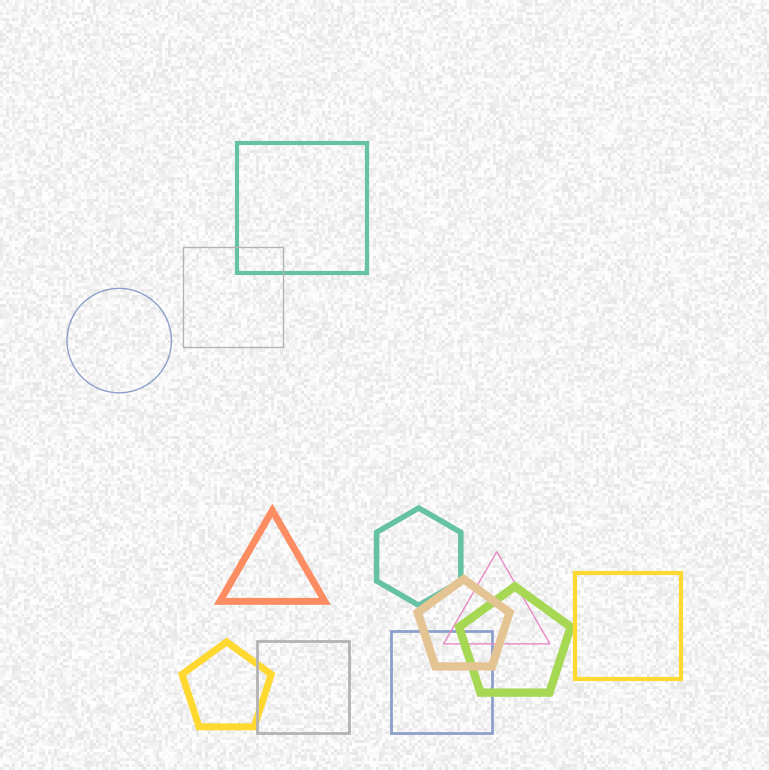[{"shape": "hexagon", "thickness": 2, "radius": 0.32, "center": [0.544, 0.277]}, {"shape": "square", "thickness": 1.5, "radius": 0.42, "center": [0.392, 0.729]}, {"shape": "triangle", "thickness": 2.5, "radius": 0.39, "center": [0.354, 0.258]}, {"shape": "square", "thickness": 1, "radius": 0.33, "center": [0.573, 0.114]}, {"shape": "circle", "thickness": 0.5, "radius": 0.34, "center": [0.155, 0.558]}, {"shape": "triangle", "thickness": 0.5, "radius": 0.4, "center": [0.645, 0.204]}, {"shape": "pentagon", "thickness": 3, "radius": 0.38, "center": [0.669, 0.162]}, {"shape": "pentagon", "thickness": 2.5, "radius": 0.3, "center": [0.294, 0.105]}, {"shape": "square", "thickness": 1.5, "radius": 0.34, "center": [0.816, 0.187]}, {"shape": "pentagon", "thickness": 3, "radius": 0.31, "center": [0.602, 0.185]}, {"shape": "square", "thickness": 0.5, "radius": 0.32, "center": [0.303, 0.615]}, {"shape": "square", "thickness": 1, "radius": 0.3, "center": [0.394, 0.108]}]